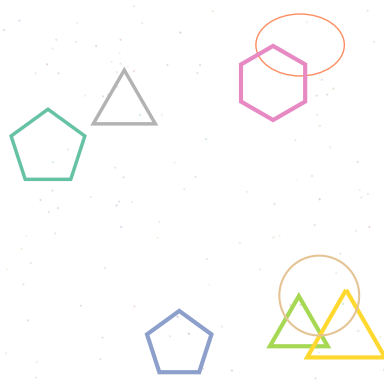[{"shape": "pentagon", "thickness": 2.5, "radius": 0.5, "center": [0.125, 0.616]}, {"shape": "oval", "thickness": 1, "radius": 0.57, "center": [0.78, 0.883]}, {"shape": "pentagon", "thickness": 3, "radius": 0.44, "center": [0.466, 0.104]}, {"shape": "hexagon", "thickness": 3, "radius": 0.48, "center": [0.709, 0.784]}, {"shape": "triangle", "thickness": 3, "radius": 0.43, "center": [0.776, 0.144]}, {"shape": "triangle", "thickness": 3, "radius": 0.58, "center": [0.899, 0.13]}, {"shape": "circle", "thickness": 1.5, "radius": 0.52, "center": [0.829, 0.232]}, {"shape": "triangle", "thickness": 2.5, "radius": 0.47, "center": [0.323, 0.725]}]